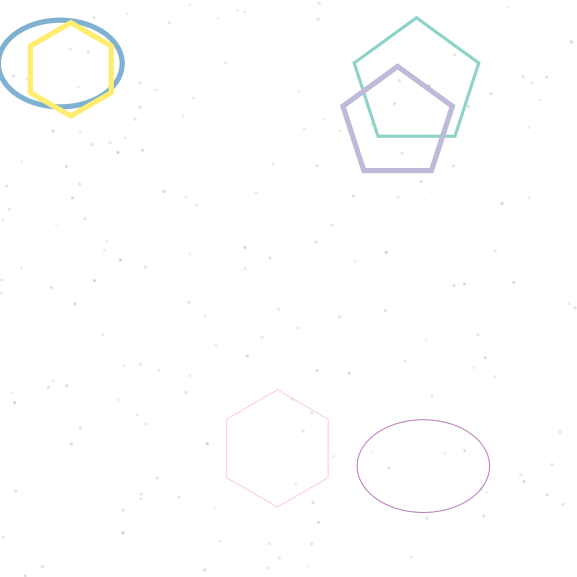[{"shape": "pentagon", "thickness": 1.5, "radius": 0.57, "center": [0.721, 0.855]}, {"shape": "pentagon", "thickness": 2.5, "radius": 0.5, "center": [0.689, 0.784]}, {"shape": "oval", "thickness": 2.5, "radius": 0.54, "center": [0.104, 0.889]}, {"shape": "hexagon", "thickness": 0.5, "radius": 0.51, "center": [0.48, 0.223]}, {"shape": "oval", "thickness": 0.5, "radius": 0.57, "center": [0.733, 0.192]}, {"shape": "hexagon", "thickness": 2.5, "radius": 0.4, "center": [0.123, 0.879]}]